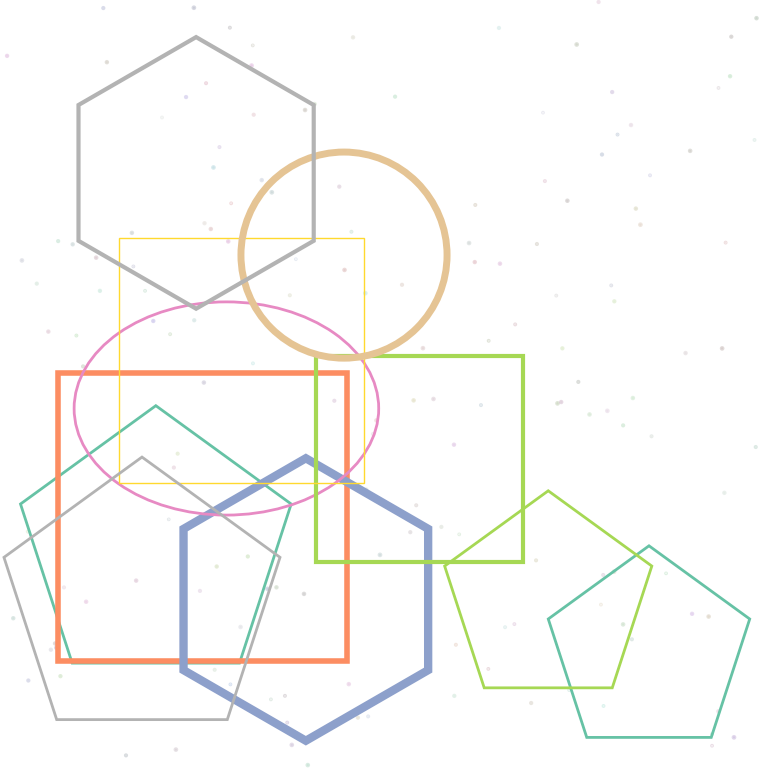[{"shape": "pentagon", "thickness": 1, "radius": 0.69, "center": [0.843, 0.154]}, {"shape": "pentagon", "thickness": 1, "radius": 0.92, "center": [0.202, 0.288]}, {"shape": "square", "thickness": 2, "radius": 0.94, "center": [0.263, 0.329]}, {"shape": "hexagon", "thickness": 3, "radius": 0.92, "center": [0.397, 0.221]}, {"shape": "oval", "thickness": 1, "radius": 0.99, "center": [0.294, 0.47]}, {"shape": "pentagon", "thickness": 1, "radius": 0.71, "center": [0.712, 0.221]}, {"shape": "square", "thickness": 1.5, "radius": 0.67, "center": [0.545, 0.404]}, {"shape": "square", "thickness": 0.5, "radius": 0.79, "center": [0.314, 0.532]}, {"shape": "circle", "thickness": 2.5, "radius": 0.67, "center": [0.447, 0.669]}, {"shape": "hexagon", "thickness": 1.5, "radius": 0.88, "center": [0.255, 0.775]}, {"shape": "pentagon", "thickness": 1, "radius": 0.94, "center": [0.184, 0.218]}]